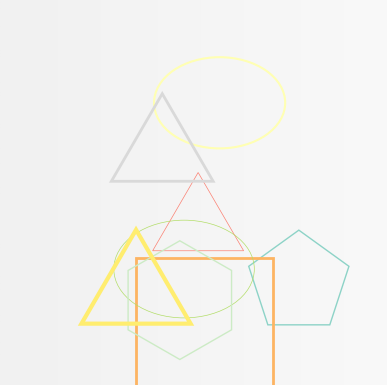[{"shape": "pentagon", "thickness": 1, "radius": 0.68, "center": [0.771, 0.266]}, {"shape": "oval", "thickness": 1.5, "radius": 0.85, "center": [0.567, 0.733]}, {"shape": "triangle", "thickness": 0.5, "radius": 0.68, "center": [0.511, 0.416]}, {"shape": "square", "thickness": 2, "radius": 0.88, "center": [0.528, 0.154]}, {"shape": "oval", "thickness": 0.5, "radius": 0.91, "center": [0.475, 0.301]}, {"shape": "triangle", "thickness": 2, "radius": 0.76, "center": [0.419, 0.605]}, {"shape": "hexagon", "thickness": 1, "radius": 0.77, "center": [0.464, 0.22]}, {"shape": "triangle", "thickness": 3, "radius": 0.81, "center": [0.351, 0.241]}]